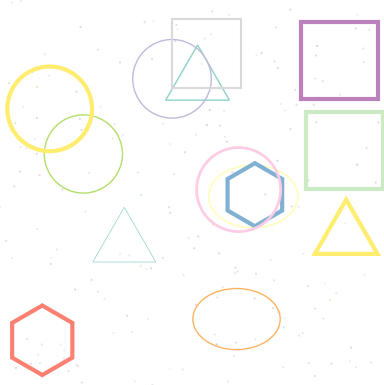[{"shape": "triangle", "thickness": 0.5, "radius": 0.47, "center": [0.323, 0.367]}, {"shape": "triangle", "thickness": 1, "radius": 0.48, "center": [0.513, 0.788]}, {"shape": "oval", "thickness": 1, "radius": 0.58, "center": [0.658, 0.49]}, {"shape": "circle", "thickness": 1, "radius": 0.51, "center": [0.447, 0.795]}, {"shape": "hexagon", "thickness": 3, "radius": 0.45, "center": [0.11, 0.116]}, {"shape": "hexagon", "thickness": 3, "radius": 0.41, "center": [0.662, 0.494]}, {"shape": "oval", "thickness": 1, "radius": 0.57, "center": [0.614, 0.171]}, {"shape": "circle", "thickness": 1, "radius": 0.51, "center": [0.217, 0.6]}, {"shape": "circle", "thickness": 2, "radius": 0.55, "center": [0.62, 0.508]}, {"shape": "square", "thickness": 1.5, "radius": 0.45, "center": [0.536, 0.861]}, {"shape": "square", "thickness": 3, "radius": 0.5, "center": [0.882, 0.844]}, {"shape": "square", "thickness": 3, "radius": 0.5, "center": [0.894, 0.609]}, {"shape": "triangle", "thickness": 3, "radius": 0.47, "center": [0.899, 0.388]}, {"shape": "circle", "thickness": 3, "radius": 0.55, "center": [0.129, 0.717]}]